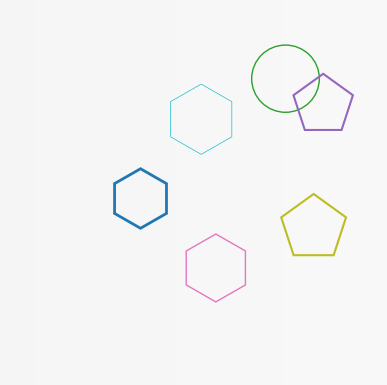[{"shape": "hexagon", "thickness": 2, "radius": 0.39, "center": [0.363, 0.484]}, {"shape": "circle", "thickness": 1, "radius": 0.44, "center": [0.737, 0.796]}, {"shape": "pentagon", "thickness": 1.5, "radius": 0.4, "center": [0.834, 0.728]}, {"shape": "hexagon", "thickness": 1, "radius": 0.44, "center": [0.557, 0.304]}, {"shape": "pentagon", "thickness": 1.5, "radius": 0.44, "center": [0.809, 0.408]}, {"shape": "hexagon", "thickness": 0.5, "radius": 0.46, "center": [0.519, 0.69]}]